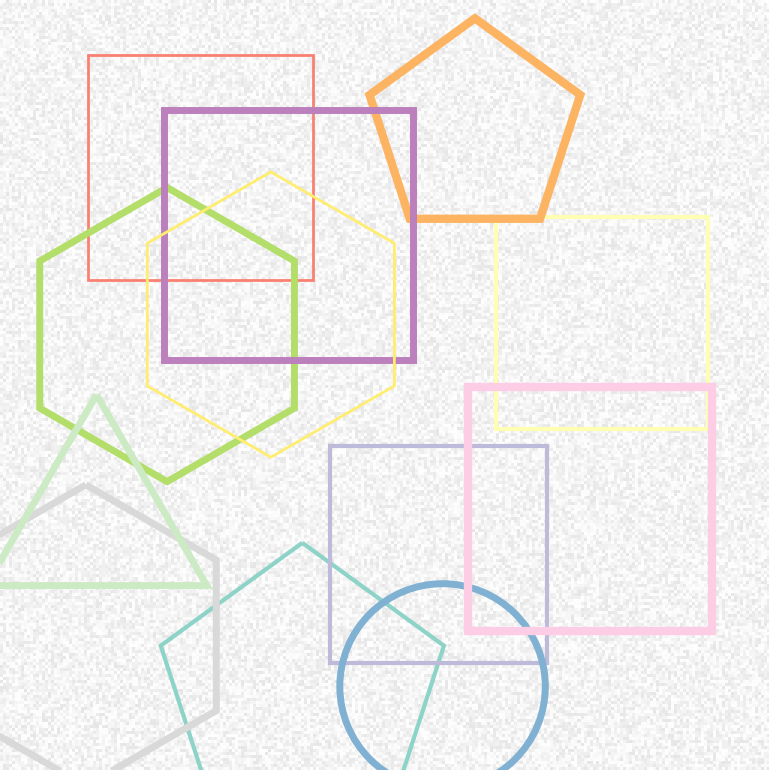[{"shape": "pentagon", "thickness": 1.5, "radius": 0.97, "center": [0.393, 0.102]}, {"shape": "square", "thickness": 1.5, "radius": 0.69, "center": [0.782, 0.581]}, {"shape": "square", "thickness": 1.5, "radius": 0.71, "center": [0.569, 0.28]}, {"shape": "square", "thickness": 1, "radius": 0.73, "center": [0.26, 0.782]}, {"shape": "circle", "thickness": 2.5, "radius": 0.67, "center": [0.575, 0.108]}, {"shape": "pentagon", "thickness": 3, "radius": 0.72, "center": [0.617, 0.832]}, {"shape": "hexagon", "thickness": 2.5, "radius": 0.95, "center": [0.217, 0.565]}, {"shape": "square", "thickness": 3, "radius": 0.79, "center": [0.766, 0.339]}, {"shape": "hexagon", "thickness": 2.5, "radius": 0.98, "center": [0.112, 0.175]}, {"shape": "square", "thickness": 2.5, "radius": 0.81, "center": [0.375, 0.695]}, {"shape": "triangle", "thickness": 2.5, "radius": 0.83, "center": [0.125, 0.322]}, {"shape": "hexagon", "thickness": 1, "radius": 0.93, "center": [0.352, 0.591]}]